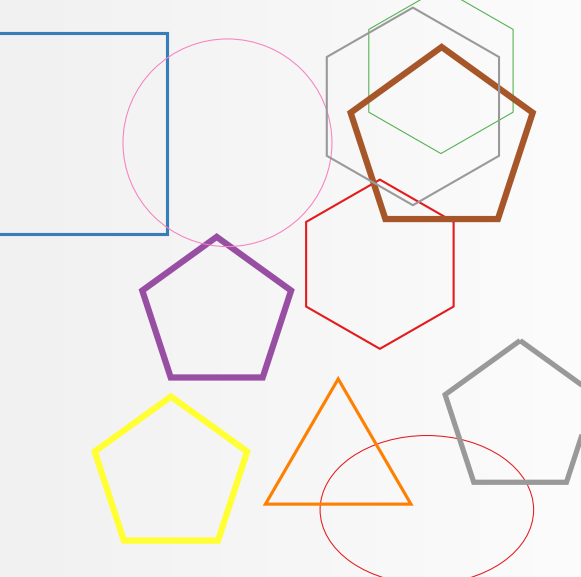[{"shape": "oval", "thickness": 0.5, "radius": 0.92, "center": [0.734, 0.116]}, {"shape": "hexagon", "thickness": 1, "radius": 0.73, "center": [0.654, 0.542]}, {"shape": "square", "thickness": 1.5, "radius": 0.87, "center": [0.114, 0.768]}, {"shape": "hexagon", "thickness": 0.5, "radius": 0.72, "center": [0.759, 0.877]}, {"shape": "pentagon", "thickness": 3, "radius": 0.67, "center": [0.373, 0.454]}, {"shape": "triangle", "thickness": 1.5, "radius": 0.72, "center": [0.582, 0.198]}, {"shape": "pentagon", "thickness": 3, "radius": 0.69, "center": [0.294, 0.175]}, {"shape": "pentagon", "thickness": 3, "radius": 0.82, "center": [0.76, 0.753]}, {"shape": "circle", "thickness": 0.5, "radius": 0.9, "center": [0.391, 0.752]}, {"shape": "pentagon", "thickness": 2.5, "radius": 0.68, "center": [0.895, 0.274]}, {"shape": "hexagon", "thickness": 1, "radius": 0.86, "center": [0.71, 0.815]}]